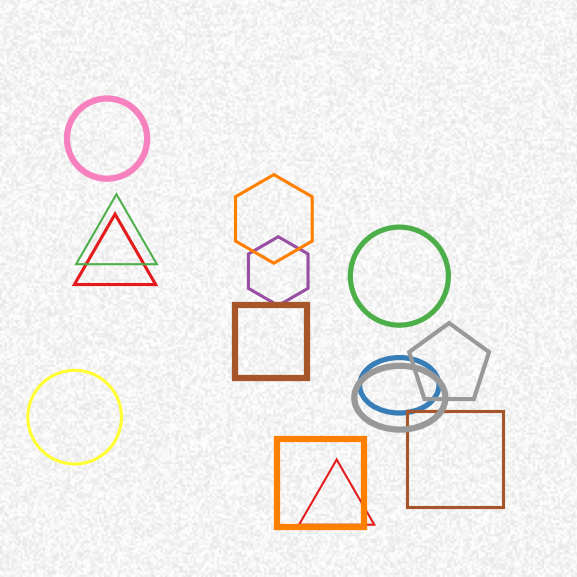[{"shape": "triangle", "thickness": 1.5, "radius": 0.41, "center": [0.199, 0.547]}, {"shape": "triangle", "thickness": 1, "radius": 0.38, "center": [0.583, 0.128]}, {"shape": "oval", "thickness": 2.5, "radius": 0.34, "center": [0.691, 0.332]}, {"shape": "triangle", "thickness": 1, "radius": 0.4, "center": [0.202, 0.582]}, {"shape": "circle", "thickness": 2.5, "radius": 0.42, "center": [0.692, 0.521]}, {"shape": "hexagon", "thickness": 1.5, "radius": 0.3, "center": [0.482, 0.53]}, {"shape": "hexagon", "thickness": 1.5, "radius": 0.38, "center": [0.474, 0.62]}, {"shape": "square", "thickness": 3, "radius": 0.38, "center": [0.555, 0.163]}, {"shape": "circle", "thickness": 1.5, "radius": 0.41, "center": [0.129, 0.277]}, {"shape": "square", "thickness": 3, "radius": 0.31, "center": [0.469, 0.407]}, {"shape": "square", "thickness": 1.5, "radius": 0.41, "center": [0.788, 0.204]}, {"shape": "circle", "thickness": 3, "radius": 0.35, "center": [0.185, 0.759]}, {"shape": "pentagon", "thickness": 2, "radius": 0.36, "center": [0.778, 0.367]}, {"shape": "oval", "thickness": 3, "radius": 0.39, "center": [0.692, 0.31]}]